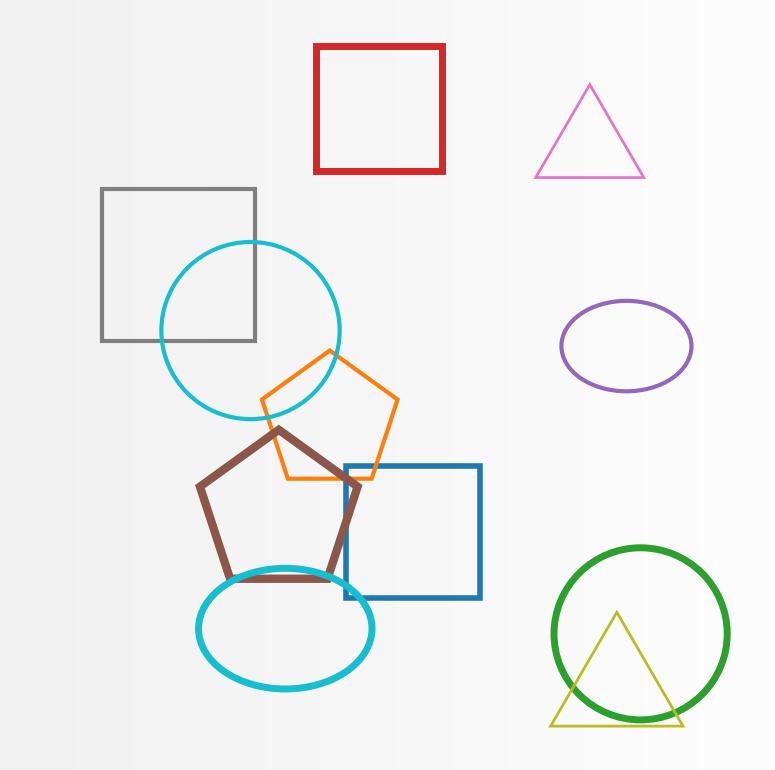[{"shape": "square", "thickness": 2, "radius": 0.43, "center": [0.533, 0.309]}, {"shape": "pentagon", "thickness": 1.5, "radius": 0.46, "center": [0.425, 0.453]}, {"shape": "circle", "thickness": 2.5, "radius": 0.56, "center": [0.827, 0.177]}, {"shape": "square", "thickness": 2.5, "radius": 0.41, "center": [0.489, 0.859]}, {"shape": "oval", "thickness": 1.5, "radius": 0.42, "center": [0.808, 0.551]}, {"shape": "pentagon", "thickness": 3, "radius": 0.53, "center": [0.36, 0.335]}, {"shape": "triangle", "thickness": 1, "radius": 0.4, "center": [0.761, 0.81]}, {"shape": "square", "thickness": 1.5, "radius": 0.49, "center": [0.231, 0.656]}, {"shape": "triangle", "thickness": 1, "radius": 0.49, "center": [0.796, 0.106]}, {"shape": "circle", "thickness": 1.5, "radius": 0.58, "center": [0.323, 0.571]}, {"shape": "oval", "thickness": 2.5, "radius": 0.56, "center": [0.368, 0.184]}]